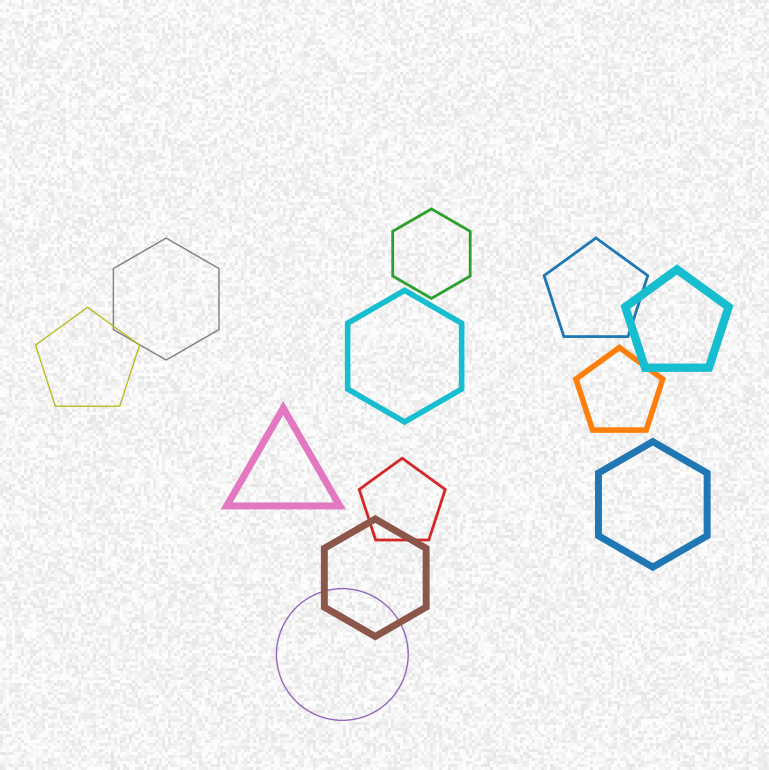[{"shape": "pentagon", "thickness": 1, "radius": 0.35, "center": [0.774, 0.62]}, {"shape": "hexagon", "thickness": 2.5, "radius": 0.41, "center": [0.848, 0.345]}, {"shape": "pentagon", "thickness": 2, "radius": 0.3, "center": [0.804, 0.489]}, {"shape": "hexagon", "thickness": 1, "radius": 0.29, "center": [0.56, 0.671]}, {"shape": "pentagon", "thickness": 1, "radius": 0.29, "center": [0.522, 0.346]}, {"shape": "circle", "thickness": 0.5, "radius": 0.43, "center": [0.445, 0.15]}, {"shape": "hexagon", "thickness": 2.5, "radius": 0.38, "center": [0.487, 0.25]}, {"shape": "triangle", "thickness": 2.5, "radius": 0.42, "center": [0.368, 0.385]}, {"shape": "hexagon", "thickness": 0.5, "radius": 0.4, "center": [0.216, 0.612]}, {"shape": "pentagon", "thickness": 0.5, "radius": 0.36, "center": [0.114, 0.53]}, {"shape": "hexagon", "thickness": 2, "radius": 0.43, "center": [0.525, 0.537]}, {"shape": "pentagon", "thickness": 3, "radius": 0.35, "center": [0.879, 0.58]}]